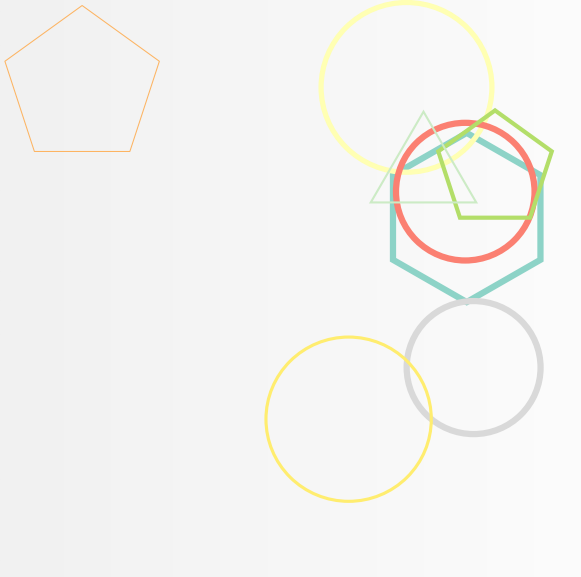[{"shape": "hexagon", "thickness": 3, "radius": 0.73, "center": [0.803, 0.623]}, {"shape": "circle", "thickness": 2.5, "radius": 0.73, "center": [0.699, 0.848]}, {"shape": "circle", "thickness": 3, "radius": 0.6, "center": [0.8, 0.667]}, {"shape": "pentagon", "thickness": 0.5, "radius": 0.7, "center": [0.141, 0.85]}, {"shape": "pentagon", "thickness": 2, "radius": 0.51, "center": [0.852, 0.705]}, {"shape": "circle", "thickness": 3, "radius": 0.58, "center": [0.815, 0.363]}, {"shape": "triangle", "thickness": 1, "radius": 0.52, "center": [0.729, 0.701]}, {"shape": "circle", "thickness": 1.5, "radius": 0.71, "center": [0.6, 0.273]}]